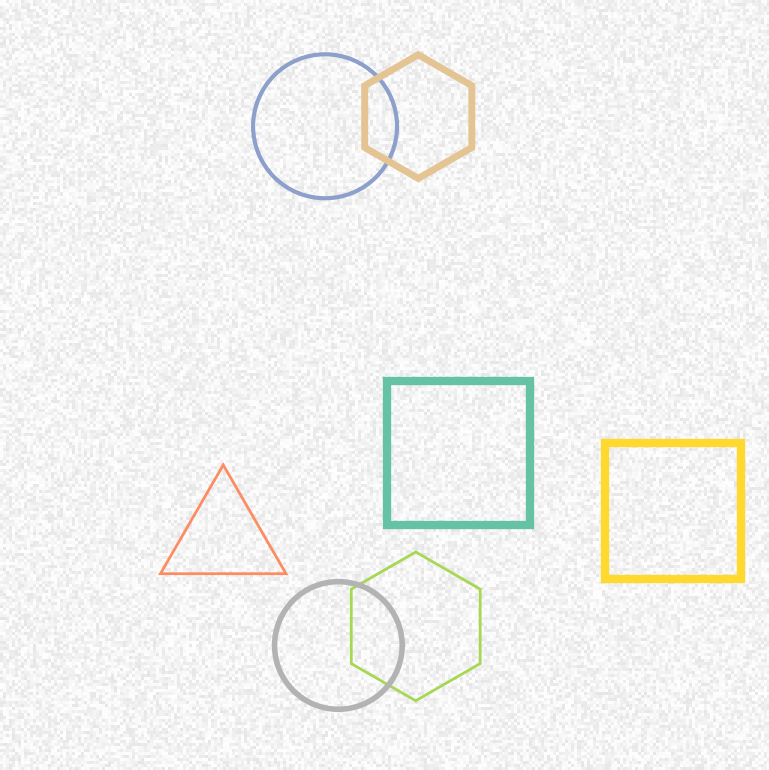[{"shape": "square", "thickness": 3, "radius": 0.47, "center": [0.595, 0.411]}, {"shape": "triangle", "thickness": 1, "radius": 0.47, "center": [0.29, 0.302]}, {"shape": "circle", "thickness": 1.5, "radius": 0.47, "center": [0.422, 0.836]}, {"shape": "hexagon", "thickness": 1, "radius": 0.48, "center": [0.54, 0.187]}, {"shape": "square", "thickness": 3, "radius": 0.44, "center": [0.874, 0.336]}, {"shape": "hexagon", "thickness": 2.5, "radius": 0.4, "center": [0.543, 0.849]}, {"shape": "circle", "thickness": 2, "radius": 0.41, "center": [0.439, 0.162]}]